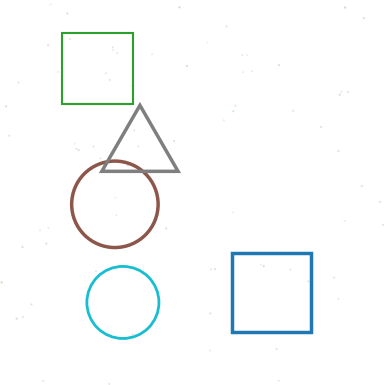[{"shape": "square", "thickness": 2.5, "radius": 0.51, "center": [0.706, 0.24]}, {"shape": "square", "thickness": 1.5, "radius": 0.46, "center": [0.253, 0.822]}, {"shape": "circle", "thickness": 2.5, "radius": 0.56, "center": [0.298, 0.469]}, {"shape": "triangle", "thickness": 2.5, "radius": 0.57, "center": [0.363, 0.612]}, {"shape": "circle", "thickness": 2, "radius": 0.47, "center": [0.319, 0.214]}]